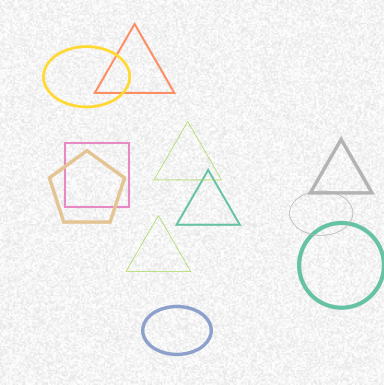[{"shape": "circle", "thickness": 3, "radius": 0.55, "center": [0.887, 0.311]}, {"shape": "triangle", "thickness": 1.5, "radius": 0.47, "center": [0.541, 0.464]}, {"shape": "triangle", "thickness": 1.5, "radius": 0.6, "center": [0.35, 0.818]}, {"shape": "oval", "thickness": 2.5, "radius": 0.45, "center": [0.46, 0.142]}, {"shape": "square", "thickness": 1.5, "radius": 0.41, "center": [0.253, 0.546]}, {"shape": "triangle", "thickness": 0.5, "radius": 0.49, "center": [0.411, 0.343]}, {"shape": "triangle", "thickness": 0.5, "radius": 0.51, "center": [0.488, 0.583]}, {"shape": "oval", "thickness": 2, "radius": 0.56, "center": [0.225, 0.801]}, {"shape": "pentagon", "thickness": 2.5, "radius": 0.51, "center": [0.226, 0.506]}, {"shape": "oval", "thickness": 0.5, "radius": 0.41, "center": [0.834, 0.446]}, {"shape": "triangle", "thickness": 2.5, "radius": 0.46, "center": [0.886, 0.545]}]